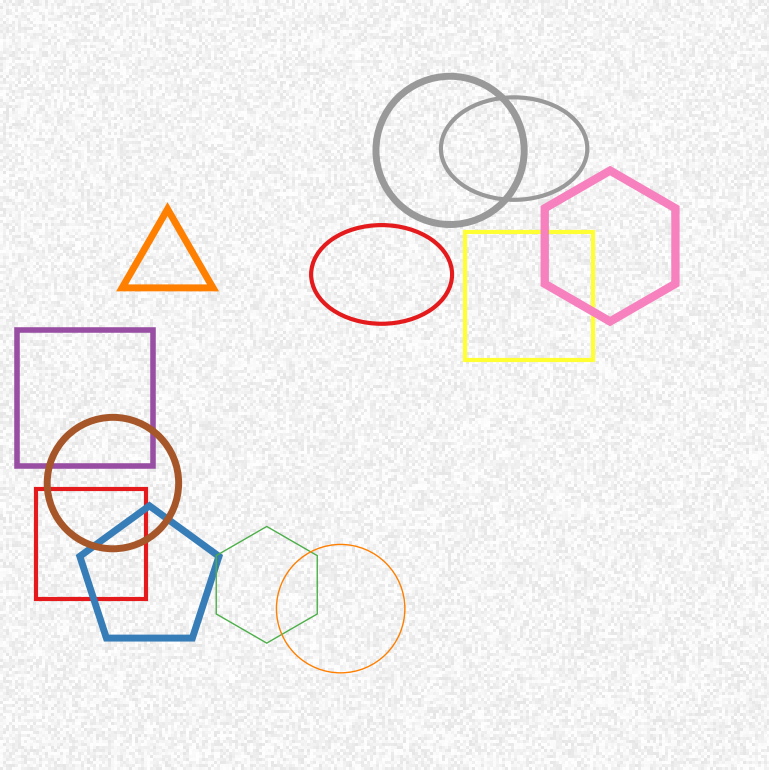[{"shape": "oval", "thickness": 1.5, "radius": 0.46, "center": [0.496, 0.644]}, {"shape": "square", "thickness": 1.5, "radius": 0.36, "center": [0.118, 0.294]}, {"shape": "pentagon", "thickness": 2.5, "radius": 0.47, "center": [0.194, 0.248]}, {"shape": "hexagon", "thickness": 0.5, "radius": 0.38, "center": [0.346, 0.241]}, {"shape": "square", "thickness": 2, "radius": 0.44, "center": [0.11, 0.483]}, {"shape": "circle", "thickness": 0.5, "radius": 0.42, "center": [0.442, 0.21]}, {"shape": "triangle", "thickness": 2.5, "radius": 0.34, "center": [0.218, 0.66]}, {"shape": "square", "thickness": 1.5, "radius": 0.42, "center": [0.687, 0.615]}, {"shape": "circle", "thickness": 2.5, "radius": 0.43, "center": [0.147, 0.373]}, {"shape": "hexagon", "thickness": 3, "radius": 0.49, "center": [0.792, 0.68]}, {"shape": "circle", "thickness": 2.5, "radius": 0.48, "center": [0.585, 0.805]}, {"shape": "oval", "thickness": 1.5, "radius": 0.48, "center": [0.668, 0.807]}]